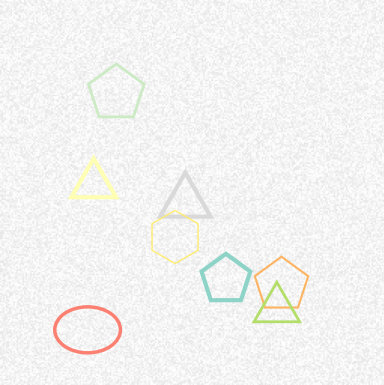[{"shape": "pentagon", "thickness": 3, "radius": 0.33, "center": [0.587, 0.274]}, {"shape": "triangle", "thickness": 3, "radius": 0.34, "center": [0.243, 0.521]}, {"shape": "oval", "thickness": 2.5, "radius": 0.43, "center": [0.228, 0.143]}, {"shape": "pentagon", "thickness": 1.5, "radius": 0.36, "center": [0.731, 0.26]}, {"shape": "triangle", "thickness": 2, "radius": 0.34, "center": [0.719, 0.198]}, {"shape": "triangle", "thickness": 3, "radius": 0.38, "center": [0.481, 0.475]}, {"shape": "pentagon", "thickness": 2, "radius": 0.38, "center": [0.302, 0.758]}, {"shape": "hexagon", "thickness": 1, "radius": 0.35, "center": [0.455, 0.385]}]